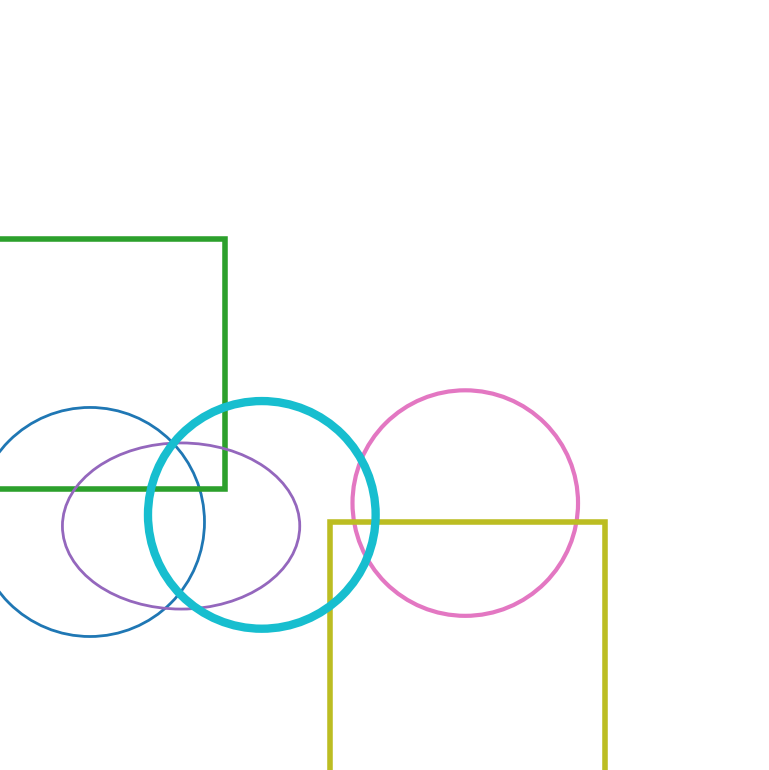[{"shape": "circle", "thickness": 1, "radius": 0.74, "center": [0.117, 0.322]}, {"shape": "square", "thickness": 2, "radius": 0.81, "center": [0.129, 0.528]}, {"shape": "oval", "thickness": 1, "radius": 0.77, "center": [0.235, 0.317]}, {"shape": "circle", "thickness": 1.5, "radius": 0.73, "center": [0.604, 0.347]}, {"shape": "square", "thickness": 2, "radius": 0.89, "center": [0.607, 0.143]}, {"shape": "circle", "thickness": 3, "radius": 0.74, "center": [0.34, 0.331]}]